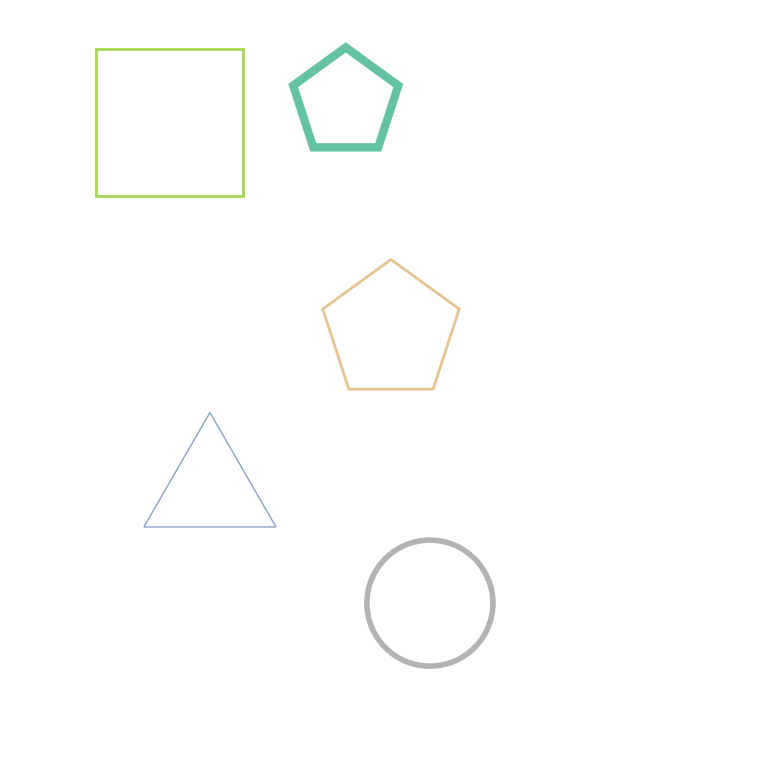[{"shape": "pentagon", "thickness": 3, "radius": 0.36, "center": [0.449, 0.867]}, {"shape": "triangle", "thickness": 0.5, "radius": 0.5, "center": [0.273, 0.365]}, {"shape": "square", "thickness": 1, "radius": 0.48, "center": [0.22, 0.841]}, {"shape": "pentagon", "thickness": 1, "radius": 0.47, "center": [0.508, 0.57]}, {"shape": "circle", "thickness": 2, "radius": 0.41, "center": [0.558, 0.217]}]